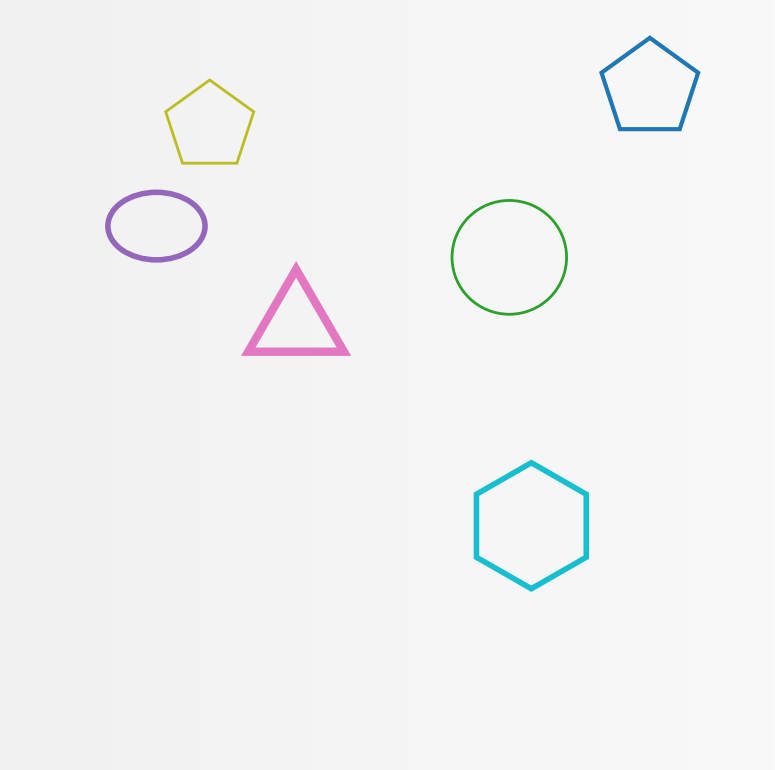[{"shape": "pentagon", "thickness": 1.5, "radius": 0.33, "center": [0.839, 0.885]}, {"shape": "circle", "thickness": 1, "radius": 0.37, "center": [0.657, 0.666]}, {"shape": "oval", "thickness": 2, "radius": 0.31, "center": [0.202, 0.706]}, {"shape": "triangle", "thickness": 3, "radius": 0.36, "center": [0.382, 0.579]}, {"shape": "pentagon", "thickness": 1, "radius": 0.3, "center": [0.271, 0.836]}, {"shape": "hexagon", "thickness": 2, "radius": 0.41, "center": [0.686, 0.317]}]